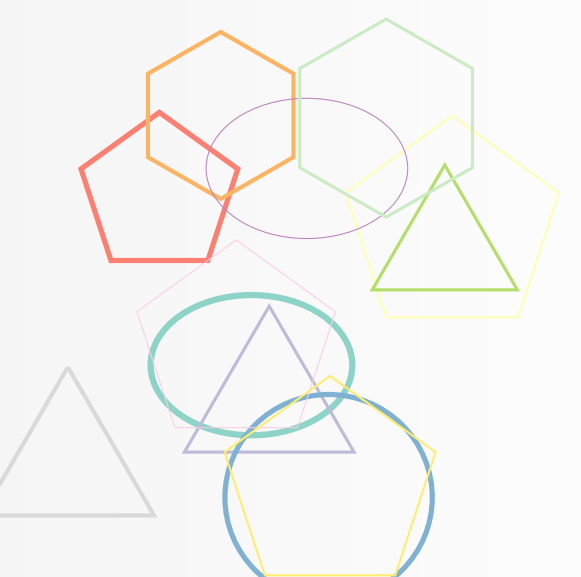[{"shape": "oval", "thickness": 3, "radius": 0.87, "center": [0.433, 0.367]}, {"shape": "pentagon", "thickness": 1, "radius": 0.96, "center": [0.778, 0.606]}, {"shape": "triangle", "thickness": 1.5, "radius": 0.84, "center": [0.463, 0.301]}, {"shape": "pentagon", "thickness": 2.5, "radius": 0.71, "center": [0.274, 0.663]}, {"shape": "circle", "thickness": 2.5, "radius": 0.89, "center": [0.565, 0.138]}, {"shape": "hexagon", "thickness": 2, "radius": 0.72, "center": [0.38, 0.799]}, {"shape": "triangle", "thickness": 1.5, "radius": 0.72, "center": [0.765, 0.569]}, {"shape": "pentagon", "thickness": 0.5, "radius": 0.9, "center": [0.406, 0.404]}, {"shape": "triangle", "thickness": 2, "radius": 0.86, "center": [0.117, 0.192]}, {"shape": "oval", "thickness": 0.5, "radius": 0.87, "center": [0.528, 0.707]}, {"shape": "hexagon", "thickness": 1.5, "radius": 0.86, "center": [0.664, 0.795]}, {"shape": "pentagon", "thickness": 1, "radius": 0.95, "center": [0.568, 0.157]}]